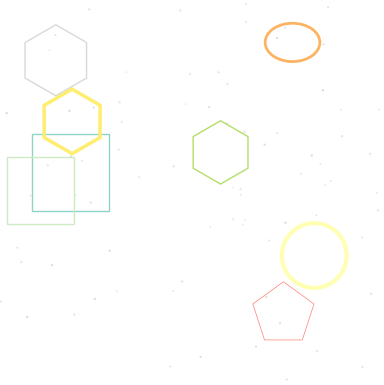[{"shape": "square", "thickness": 1, "radius": 0.5, "center": [0.183, 0.552]}, {"shape": "circle", "thickness": 3, "radius": 0.42, "center": [0.816, 0.336]}, {"shape": "pentagon", "thickness": 0.5, "radius": 0.42, "center": [0.736, 0.185]}, {"shape": "oval", "thickness": 2, "radius": 0.36, "center": [0.76, 0.89]}, {"shape": "hexagon", "thickness": 1, "radius": 0.41, "center": [0.573, 0.604]}, {"shape": "hexagon", "thickness": 1, "radius": 0.46, "center": [0.145, 0.843]}, {"shape": "square", "thickness": 1, "radius": 0.43, "center": [0.106, 0.505]}, {"shape": "hexagon", "thickness": 2.5, "radius": 0.42, "center": [0.187, 0.685]}]